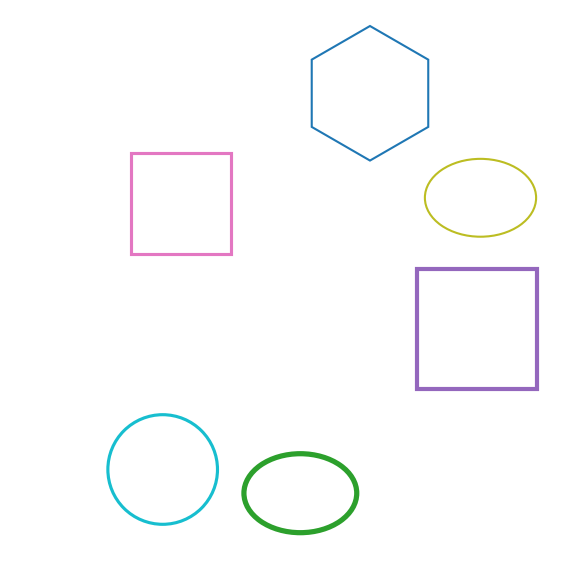[{"shape": "hexagon", "thickness": 1, "radius": 0.58, "center": [0.641, 0.838]}, {"shape": "oval", "thickness": 2.5, "radius": 0.49, "center": [0.52, 0.145]}, {"shape": "square", "thickness": 2, "radius": 0.52, "center": [0.826, 0.429]}, {"shape": "square", "thickness": 1.5, "radius": 0.43, "center": [0.314, 0.647]}, {"shape": "oval", "thickness": 1, "radius": 0.48, "center": [0.832, 0.657]}, {"shape": "circle", "thickness": 1.5, "radius": 0.47, "center": [0.282, 0.186]}]